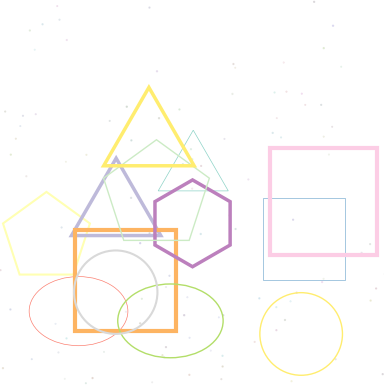[{"shape": "triangle", "thickness": 0.5, "radius": 0.53, "center": [0.502, 0.557]}, {"shape": "pentagon", "thickness": 1.5, "radius": 0.59, "center": [0.121, 0.383]}, {"shape": "triangle", "thickness": 2.5, "radius": 0.67, "center": [0.302, 0.455]}, {"shape": "oval", "thickness": 0.5, "radius": 0.64, "center": [0.204, 0.192]}, {"shape": "square", "thickness": 0.5, "radius": 0.54, "center": [0.79, 0.379]}, {"shape": "square", "thickness": 3, "radius": 0.66, "center": [0.325, 0.271]}, {"shape": "oval", "thickness": 1, "radius": 0.68, "center": [0.443, 0.167]}, {"shape": "square", "thickness": 3, "radius": 0.69, "center": [0.839, 0.476]}, {"shape": "circle", "thickness": 1.5, "radius": 0.54, "center": [0.301, 0.241]}, {"shape": "hexagon", "thickness": 2.5, "radius": 0.56, "center": [0.5, 0.42]}, {"shape": "pentagon", "thickness": 1, "radius": 0.72, "center": [0.406, 0.493]}, {"shape": "triangle", "thickness": 2.5, "radius": 0.68, "center": [0.387, 0.637]}, {"shape": "circle", "thickness": 1, "radius": 0.54, "center": [0.782, 0.133]}]